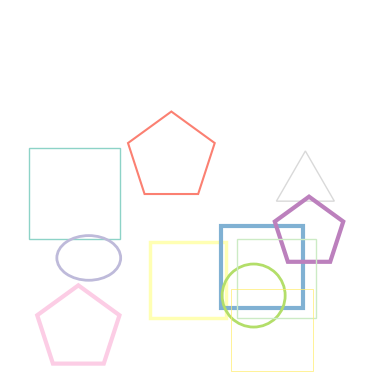[{"shape": "square", "thickness": 1, "radius": 0.59, "center": [0.194, 0.497]}, {"shape": "square", "thickness": 2.5, "radius": 0.49, "center": [0.487, 0.273]}, {"shape": "oval", "thickness": 2, "radius": 0.41, "center": [0.231, 0.33]}, {"shape": "pentagon", "thickness": 1.5, "radius": 0.59, "center": [0.445, 0.592]}, {"shape": "square", "thickness": 3, "radius": 0.53, "center": [0.68, 0.307]}, {"shape": "circle", "thickness": 2, "radius": 0.41, "center": [0.659, 0.232]}, {"shape": "pentagon", "thickness": 3, "radius": 0.56, "center": [0.203, 0.146]}, {"shape": "triangle", "thickness": 1, "radius": 0.43, "center": [0.793, 0.521]}, {"shape": "pentagon", "thickness": 3, "radius": 0.47, "center": [0.803, 0.396]}, {"shape": "square", "thickness": 1, "radius": 0.51, "center": [0.719, 0.278]}, {"shape": "square", "thickness": 0.5, "radius": 0.53, "center": [0.706, 0.143]}]